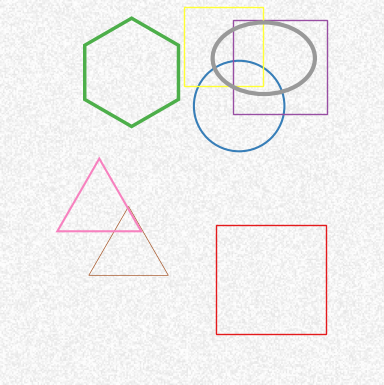[{"shape": "square", "thickness": 1, "radius": 0.71, "center": [0.703, 0.274]}, {"shape": "circle", "thickness": 1.5, "radius": 0.59, "center": [0.621, 0.725]}, {"shape": "hexagon", "thickness": 2.5, "radius": 0.7, "center": [0.342, 0.812]}, {"shape": "square", "thickness": 1, "radius": 0.61, "center": [0.727, 0.826]}, {"shape": "square", "thickness": 1, "radius": 0.51, "center": [0.579, 0.878]}, {"shape": "triangle", "thickness": 0.5, "radius": 0.6, "center": [0.334, 0.344]}, {"shape": "triangle", "thickness": 1.5, "radius": 0.63, "center": [0.258, 0.462]}, {"shape": "oval", "thickness": 3, "radius": 0.66, "center": [0.685, 0.849]}]